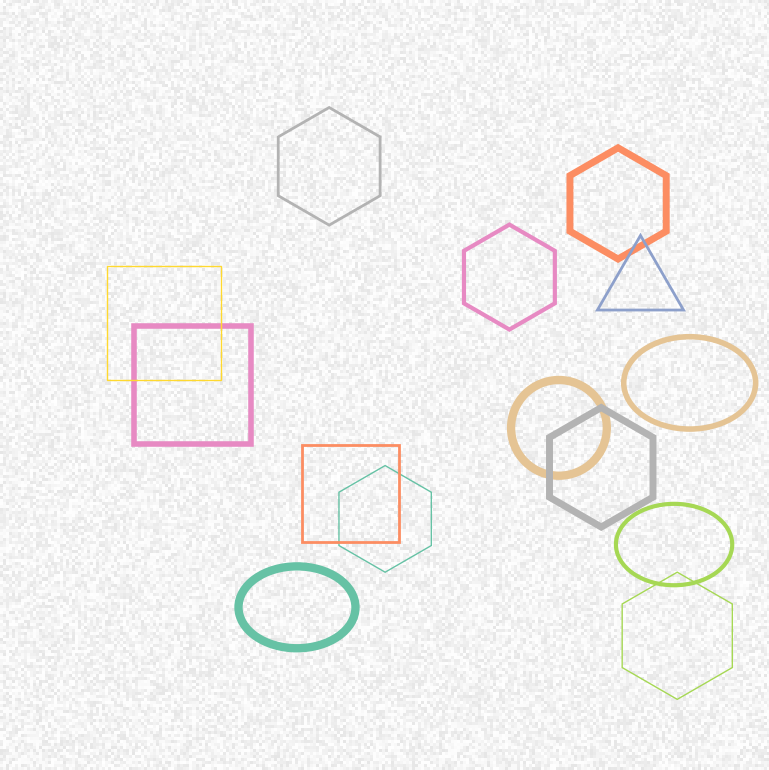[{"shape": "oval", "thickness": 3, "radius": 0.38, "center": [0.386, 0.211]}, {"shape": "hexagon", "thickness": 0.5, "radius": 0.35, "center": [0.5, 0.326]}, {"shape": "square", "thickness": 1, "radius": 0.31, "center": [0.455, 0.359]}, {"shape": "hexagon", "thickness": 2.5, "radius": 0.36, "center": [0.803, 0.736]}, {"shape": "triangle", "thickness": 1, "radius": 0.32, "center": [0.832, 0.63]}, {"shape": "hexagon", "thickness": 1.5, "radius": 0.34, "center": [0.662, 0.64]}, {"shape": "square", "thickness": 2, "radius": 0.38, "center": [0.25, 0.5]}, {"shape": "hexagon", "thickness": 0.5, "radius": 0.41, "center": [0.88, 0.174]}, {"shape": "oval", "thickness": 1.5, "radius": 0.38, "center": [0.875, 0.293]}, {"shape": "square", "thickness": 0.5, "radius": 0.37, "center": [0.213, 0.581]}, {"shape": "circle", "thickness": 3, "radius": 0.31, "center": [0.726, 0.444]}, {"shape": "oval", "thickness": 2, "radius": 0.43, "center": [0.896, 0.503]}, {"shape": "hexagon", "thickness": 1, "radius": 0.38, "center": [0.427, 0.784]}, {"shape": "hexagon", "thickness": 2.5, "radius": 0.39, "center": [0.781, 0.393]}]